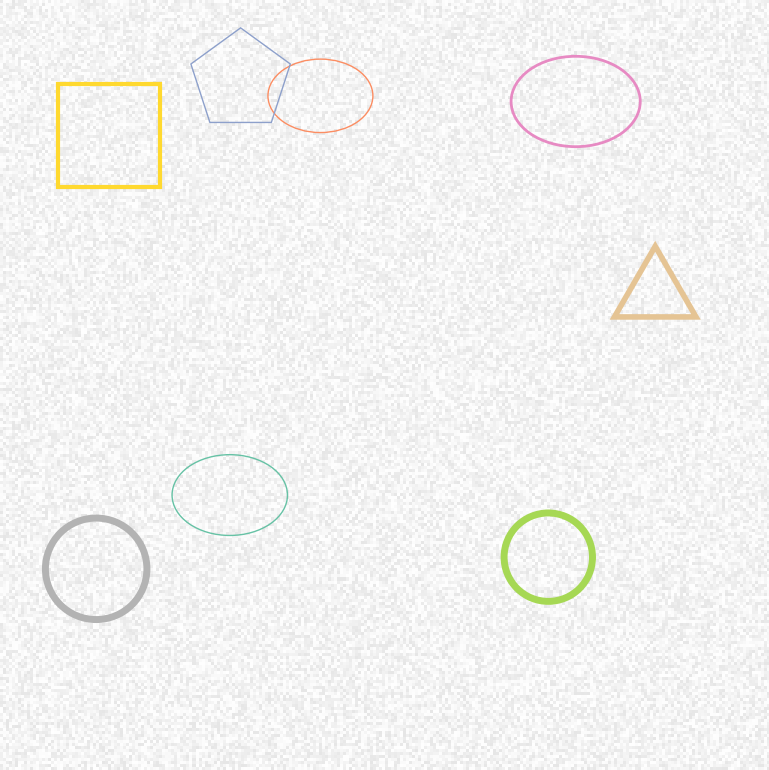[{"shape": "oval", "thickness": 0.5, "radius": 0.37, "center": [0.298, 0.357]}, {"shape": "oval", "thickness": 0.5, "radius": 0.34, "center": [0.416, 0.876]}, {"shape": "pentagon", "thickness": 0.5, "radius": 0.34, "center": [0.312, 0.896]}, {"shape": "oval", "thickness": 1, "radius": 0.42, "center": [0.748, 0.868]}, {"shape": "circle", "thickness": 2.5, "radius": 0.29, "center": [0.712, 0.276]}, {"shape": "square", "thickness": 1.5, "radius": 0.33, "center": [0.142, 0.824]}, {"shape": "triangle", "thickness": 2, "radius": 0.31, "center": [0.851, 0.619]}, {"shape": "circle", "thickness": 2.5, "radius": 0.33, "center": [0.125, 0.261]}]